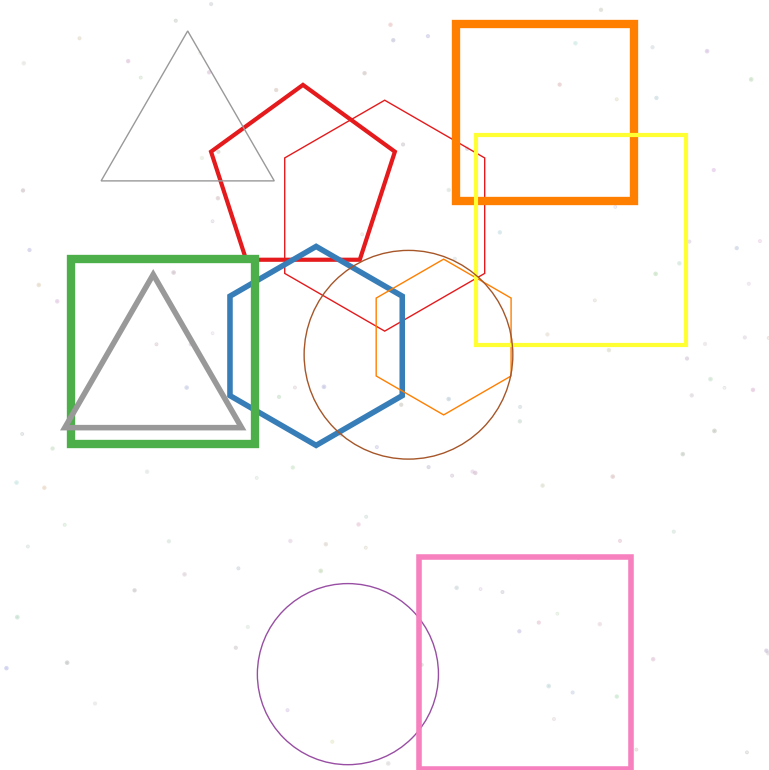[{"shape": "hexagon", "thickness": 0.5, "radius": 0.75, "center": [0.5, 0.72]}, {"shape": "pentagon", "thickness": 1.5, "radius": 0.63, "center": [0.393, 0.764]}, {"shape": "hexagon", "thickness": 2, "radius": 0.65, "center": [0.411, 0.551]}, {"shape": "square", "thickness": 3, "radius": 0.6, "center": [0.211, 0.543]}, {"shape": "circle", "thickness": 0.5, "radius": 0.59, "center": [0.452, 0.124]}, {"shape": "hexagon", "thickness": 0.5, "radius": 0.51, "center": [0.576, 0.562]}, {"shape": "square", "thickness": 3, "radius": 0.58, "center": [0.708, 0.854]}, {"shape": "square", "thickness": 1.5, "radius": 0.68, "center": [0.754, 0.688]}, {"shape": "circle", "thickness": 0.5, "radius": 0.68, "center": [0.53, 0.539]}, {"shape": "square", "thickness": 2, "radius": 0.69, "center": [0.682, 0.139]}, {"shape": "triangle", "thickness": 2, "radius": 0.66, "center": [0.199, 0.511]}, {"shape": "triangle", "thickness": 0.5, "radius": 0.65, "center": [0.244, 0.83]}]